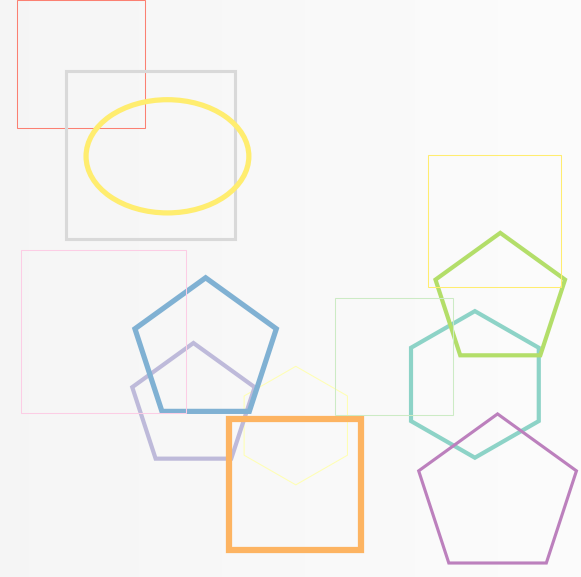[{"shape": "hexagon", "thickness": 2, "radius": 0.63, "center": [0.817, 0.333]}, {"shape": "hexagon", "thickness": 0.5, "radius": 0.51, "center": [0.509, 0.262]}, {"shape": "pentagon", "thickness": 2, "radius": 0.55, "center": [0.333, 0.294]}, {"shape": "square", "thickness": 0.5, "radius": 0.55, "center": [0.14, 0.889]}, {"shape": "pentagon", "thickness": 2.5, "radius": 0.64, "center": [0.354, 0.39]}, {"shape": "square", "thickness": 3, "radius": 0.57, "center": [0.508, 0.16]}, {"shape": "pentagon", "thickness": 2, "radius": 0.59, "center": [0.861, 0.479]}, {"shape": "square", "thickness": 0.5, "radius": 0.71, "center": [0.178, 0.425]}, {"shape": "square", "thickness": 1.5, "radius": 0.73, "center": [0.258, 0.73]}, {"shape": "pentagon", "thickness": 1.5, "radius": 0.71, "center": [0.856, 0.14]}, {"shape": "square", "thickness": 0.5, "radius": 0.51, "center": [0.678, 0.382]}, {"shape": "square", "thickness": 0.5, "radius": 0.57, "center": [0.85, 0.616]}, {"shape": "oval", "thickness": 2.5, "radius": 0.7, "center": [0.288, 0.728]}]